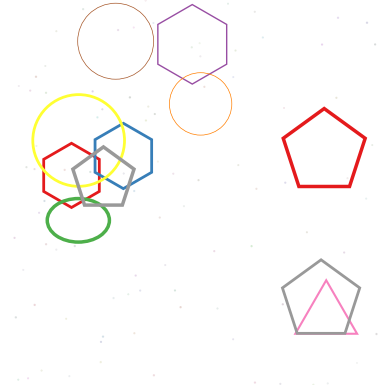[{"shape": "hexagon", "thickness": 2, "radius": 0.42, "center": [0.186, 0.544]}, {"shape": "pentagon", "thickness": 2.5, "radius": 0.56, "center": [0.842, 0.606]}, {"shape": "hexagon", "thickness": 2, "radius": 0.42, "center": [0.32, 0.595]}, {"shape": "oval", "thickness": 2.5, "radius": 0.4, "center": [0.203, 0.428]}, {"shape": "hexagon", "thickness": 1, "radius": 0.52, "center": [0.499, 0.885]}, {"shape": "circle", "thickness": 0.5, "radius": 0.41, "center": [0.521, 0.73]}, {"shape": "circle", "thickness": 2, "radius": 0.6, "center": [0.204, 0.635]}, {"shape": "circle", "thickness": 0.5, "radius": 0.49, "center": [0.3, 0.893]}, {"shape": "triangle", "thickness": 1.5, "radius": 0.46, "center": [0.847, 0.179]}, {"shape": "pentagon", "thickness": 2, "radius": 0.53, "center": [0.834, 0.22]}, {"shape": "pentagon", "thickness": 2.5, "radius": 0.42, "center": [0.269, 0.535]}]